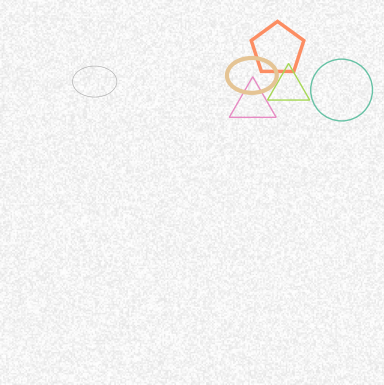[{"shape": "circle", "thickness": 1, "radius": 0.4, "center": [0.887, 0.766]}, {"shape": "pentagon", "thickness": 2.5, "radius": 0.36, "center": [0.721, 0.873]}, {"shape": "triangle", "thickness": 1, "radius": 0.35, "center": [0.656, 0.73]}, {"shape": "triangle", "thickness": 1, "radius": 0.32, "center": [0.75, 0.772]}, {"shape": "oval", "thickness": 3, "radius": 0.32, "center": [0.654, 0.804]}, {"shape": "oval", "thickness": 0.5, "radius": 0.29, "center": [0.246, 0.788]}]